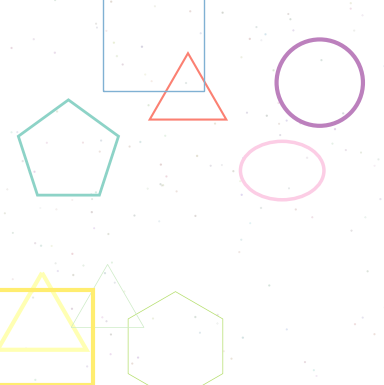[{"shape": "pentagon", "thickness": 2, "radius": 0.68, "center": [0.178, 0.604]}, {"shape": "triangle", "thickness": 3, "radius": 0.67, "center": [0.109, 0.158]}, {"shape": "triangle", "thickness": 1.5, "radius": 0.57, "center": [0.488, 0.747]}, {"shape": "square", "thickness": 1, "radius": 0.66, "center": [0.399, 0.896]}, {"shape": "hexagon", "thickness": 0.5, "radius": 0.71, "center": [0.456, 0.101]}, {"shape": "oval", "thickness": 2.5, "radius": 0.54, "center": [0.733, 0.557]}, {"shape": "circle", "thickness": 3, "radius": 0.56, "center": [0.831, 0.785]}, {"shape": "triangle", "thickness": 0.5, "radius": 0.55, "center": [0.279, 0.204]}, {"shape": "square", "thickness": 3, "radius": 0.62, "center": [0.119, 0.124]}]